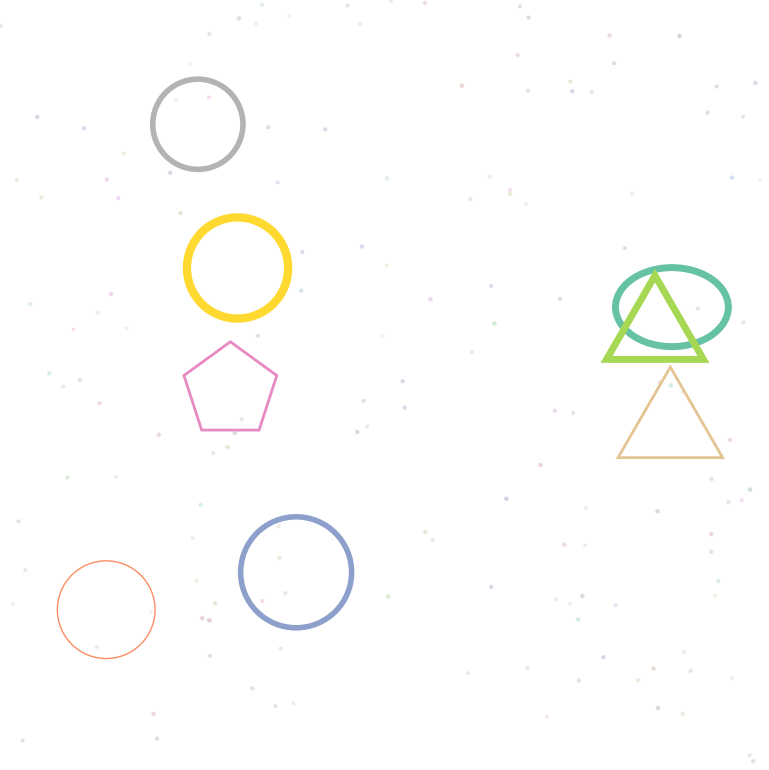[{"shape": "oval", "thickness": 2.5, "radius": 0.37, "center": [0.873, 0.601]}, {"shape": "circle", "thickness": 0.5, "radius": 0.32, "center": [0.138, 0.208]}, {"shape": "circle", "thickness": 2, "radius": 0.36, "center": [0.385, 0.257]}, {"shape": "pentagon", "thickness": 1, "radius": 0.32, "center": [0.299, 0.493]}, {"shape": "triangle", "thickness": 2.5, "radius": 0.36, "center": [0.851, 0.57]}, {"shape": "circle", "thickness": 3, "radius": 0.33, "center": [0.308, 0.652]}, {"shape": "triangle", "thickness": 1, "radius": 0.39, "center": [0.871, 0.445]}, {"shape": "circle", "thickness": 2, "radius": 0.29, "center": [0.257, 0.839]}]